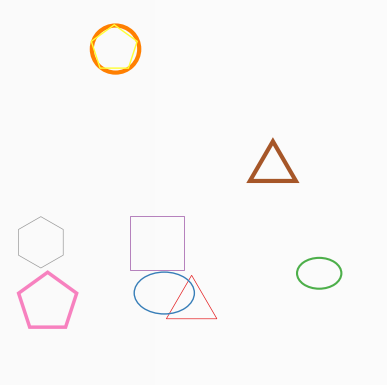[{"shape": "triangle", "thickness": 0.5, "radius": 0.38, "center": [0.495, 0.21]}, {"shape": "oval", "thickness": 1, "radius": 0.39, "center": [0.424, 0.239]}, {"shape": "oval", "thickness": 1.5, "radius": 0.29, "center": [0.824, 0.29]}, {"shape": "square", "thickness": 0.5, "radius": 0.35, "center": [0.404, 0.369]}, {"shape": "circle", "thickness": 3, "radius": 0.31, "center": [0.298, 0.873]}, {"shape": "pentagon", "thickness": 1, "radius": 0.31, "center": [0.295, 0.873]}, {"shape": "triangle", "thickness": 3, "radius": 0.34, "center": [0.704, 0.564]}, {"shape": "pentagon", "thickness": 2.5, "radius": 0.39, "center": [0.123, 0.214]}, {"shape": "hexagon", "thickness": 0.5, "radius": 0.33, "center": [0.105, 0.371]}]